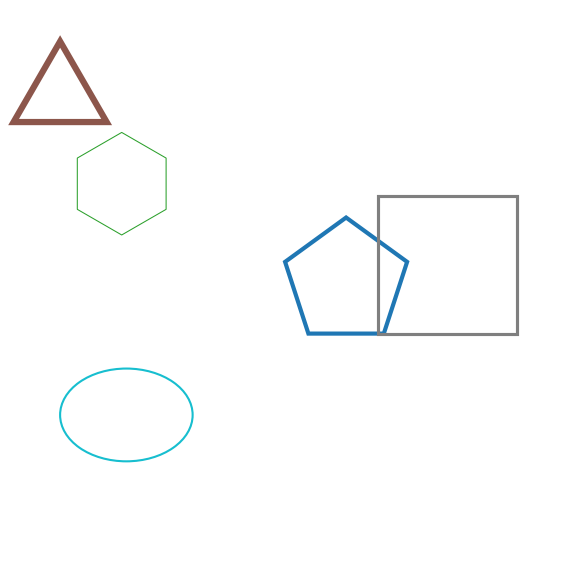[{"shape": "pentagon", "thickness": 2, "radius": 0.56, "center": [0.599, 0.511]}, {"shape": "hexagon", "thickness": 0.5, "radius": 0.44, "center": [0.211, 0.681]}, {"shape": "triangle", "thickness": 3, "radius": 0.47, "center": [0.104, 0.834]}, {"shape": "square", "thickness": 1.5, "radius": 0.6, "center": [0.775, 0.54]}, {"shape": "oval", "thickness": 1, "radius": 0.57, "center": [0.219, 0.281]}]